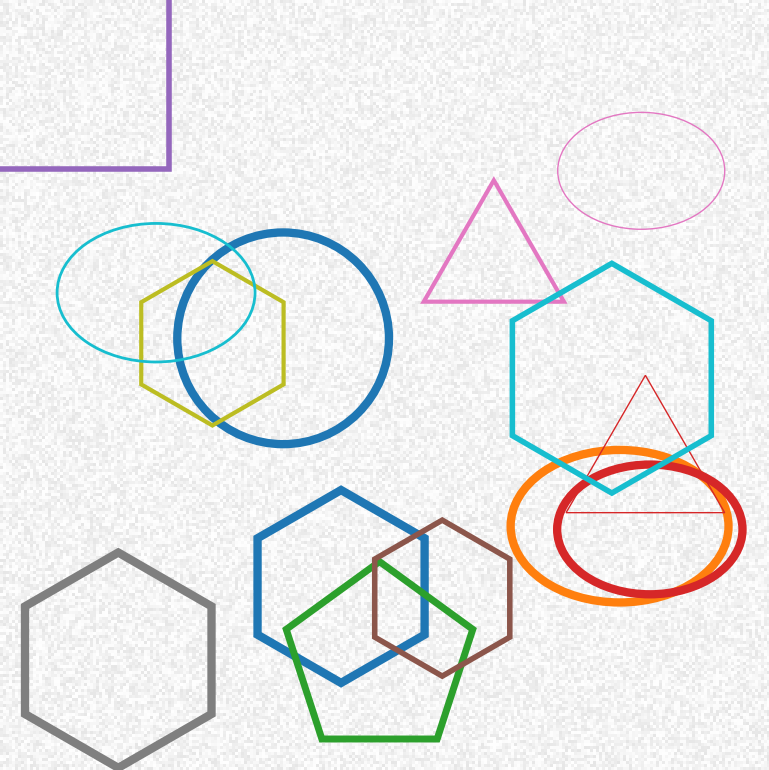[{"shape": "hexagon", "thickness": 3, "radius": 0.63, "center": [0.443, 0.238]}, {"shape": "circle", "thickness": 3, "radius": 0.69, "center": [0.368, 0.561]}, {"shape": "oval", "thickness": 3, "radius": 0.71, "center": [0.805, 0.317]}, {"shape": "pentagon", "thickness": 2.5, "radius": 0.64, "center": [0.493, 0.143]}, {"shape": "triangle", "thickness": 0.5, "radius": 0.59, "center": [0.838, 0.394]}, {"shape": "oval", "thickness": 3, "radius": 0.6, "center": [0.844, 0.312]}, {"shape": "square", "thickness": 2, "radius": 0.57, "center": [0.106, 0.893]}, {"shape": "hexagon", "thickness": 2, "radius": 0.51, "center": [0.574, 0.223]}, {"shape": "triangle", "thickness": 1.5, "radius": 0.53, "center": [0.641, 0.661]}, {"shape": "oval", "thickness": 0.5, "radius": 0.54, "center": [0.833, 0.778]}, {"shape": "hexagon", "thickness": 3, "radius": 0.7, "center": [0.154, 0.143]}, {"shape": "hexagon", "thickness": 1.5, "radius": 0.53, "center": [0.276, 0.554]}, {"shape": "hexagon", "thickness": 2, "radius": 0.75, "center": [0.795, 0.509]}, {"shape": "oval", "thickness": 1, "radius": 0.64, "center": [0.203, 0.62]}]